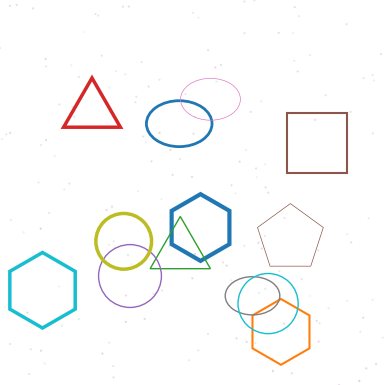[{"shape": "oval", "thickness": 2, "radius": 0.43, "center": [0.466, 0.679]}, {"shape": "hexagon", "thickness": 3, "radius": 0.43, "center": [0.521, 0.409]}, {"shape": "hexagon", "thickness": 1.5, "radius": 0.43, "center": [0.73, 0.138]}, {"shape": "triangle", "thickness": 1, "radius": 0.45, "center": [0.468, 0.347]}, {"shape": "triangle", "thickness": 2.5, "radius": 0.43, "center": [0.239, 0.712]}, {"shape": "circle", "thickness": 1, "radius": 0.41, "center": [0.338, 0.283]}, {"shape": "square", "thickness": 1.5, "radius": 0.39, "center": [0.823, 0.628]}, {"shape": "pentagon", "thickness": 0.5, "radius": 0.45, "center": [0.754, 0.381]}, {"shape": "oval", "thickness": 0.5, "radius": 0.39, "center": [0.547, 0.742]}, {"shape": "oval", "thickness": 1, "radius": 0.35, "center": [0.656, 0.232]}, {"shape": "circle", "thickness": 2.5, "radius": 0.36, "center": [0.321, 0.373]}, {"shape": "hexagon", "thickness": 2.5, "radius": 0.49, "center": [0.11, 0.246]}, {"shape": "circle", "thickness": 1, "radius": 0.39, "center": [0.696, 0.211]}]